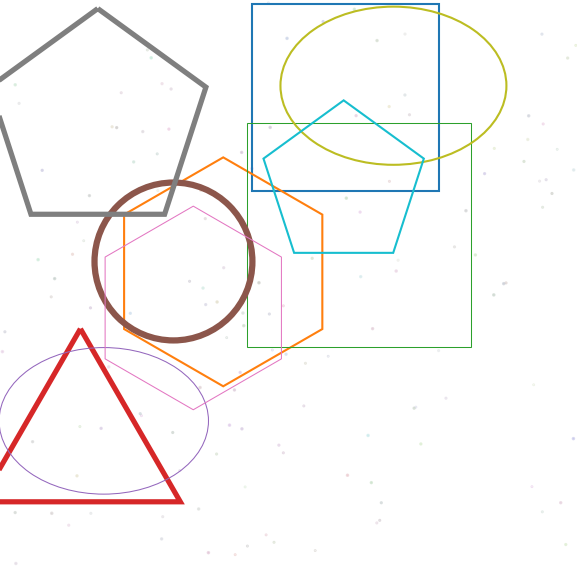[{"shape": "square", "thickness": 1, "radius": 0.81, "center": [0.598, 0.831]}, {"shape": "hexagon", "thickness": 1, "radius": 0.99, "center": [0.387, 0.528]}, {"shape": "square", "thickness": 0.5, "radius": 0.97, "center": [0.622, 0.592]}, {"shape": "triangle", "thickness": 2.5, "radius": 1.0, "center": [0.139, 0.23]}, {"shape": "oval", "thickness": 0.5, "radius": 0.91, "center": [0.18, 0.27]}, {"shape": "circle", "thickness": 3, "radius": 0.68, "center": [0.3, 0.546]}, {"shape": "hexagon", "thickness": 0.5, "radius": 0.88, "center": [0.335, 0.466]}, {"shape": "pentagon", "thickness": 2.5, "radius": 0.98, "center": [0.169, 0.787]}, {"shape": "oval", "thickness": 1, "radius": 0.98, "center": [0.681, 0.851]}, {"shape": "pentagon", "thickness": 1, "radius": 0.73, "center": [0.595, 0.679]}]